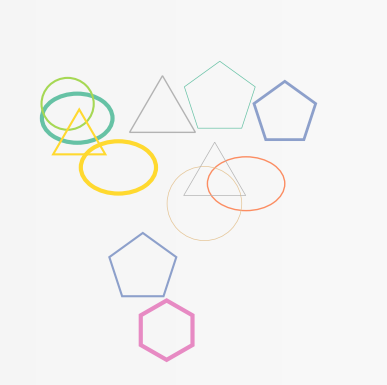[{"shape": "pentagon", "thickness": 0.5, "radius": 0.48, "center": [0.567, 0.745]}, {"shape": "oval", "thickness": 3, "radius": 0.46, "center": [0.199, 0.693]}, {"shape": "oval", "thickness": 1, "radius": 0.5, "center": [0.635, 0.523]}, {"shape": "pentagon", "thickness": 1.5, "radius": 0.45, "center": [0.369, 0.304]}, {"shape": "pentagon", "thickness": 2, "radius": 0.42, "center": [0.735, 0.705]}, {"shape": "hexagon", "thickness": 3, "radius": 0.39, "center": [0.43, 0.142]}, {"shape": "circle", "thickness": 1.5, "radius": 0.34, "center": [0.175, 0.73]}, {"shape": "oval", "thickness": 3, "radius": 0.49, "center": [0.306, 0.565]}, {"shape": "triangle", "thickness": 1.5, "radius": 0.39, "center": [0.204, 0.638]}, {"shape": "circle", "thickness": 0.5, "radius": 0.48, "center": [0.528, 0.471]}, {"shape": "triangle", "thickness": 1, "radius": 0.49, "center": [0.419, 0.705]}, {"shape": "triangle", "thickness": 0.5, "radius": 0.46, "center": [0.554, 0.538]}]